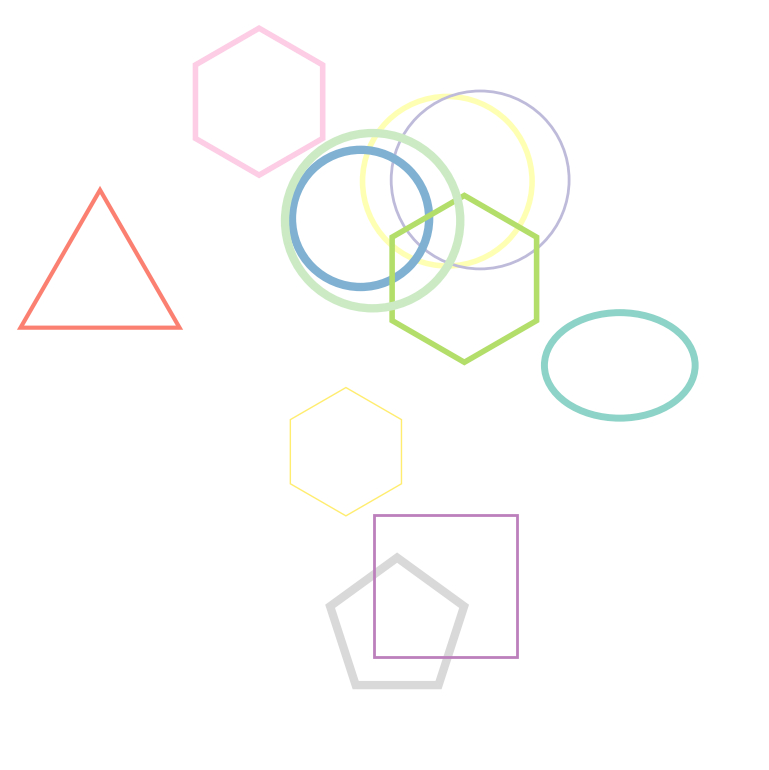[{"shape": "oval", "thickness": 2.5, "radius": 0.49, "center": [0.805, 0.525]}, {"shape": "circle", "thickness": 2, "radius": 0.55, "center": [0.581, 0.765]}, {"shape": "circle", "thickness": 1, "radius": 0.58, "center": [0.624, 0.766]}, {"shape": "triangle", "thickness": 1.5, "radius": 0.6, "center": [0.13, 0.634]}, {"shape": "circle", "thickness": 3, "radius": 0.45, "center": [0.468, 0.716]}, {"shape": "hexagon", "thickness": 2, "radius": 0.54, "center": [0.603, 0.638]}, {"shape": "hexagon", "thickness": 2, "radius": 0.48, "center": [0.336, 0.868]}, {"shape": "pentagon", "thickness": 3, "radius": 0.46, "center": [0.516, 0.184]}, {"shape": "square", "thickness": 1, "radius": 0.46, "center": [0.579, 0.239]}, {"shape": "circle", "thickness": 3, "radius": 0.57, "center": [0.484, 0.713]}, {"shape": "hexagon", "thickness": 0.5, "radius": 0.42, "center": [0.449, 0.413]}]